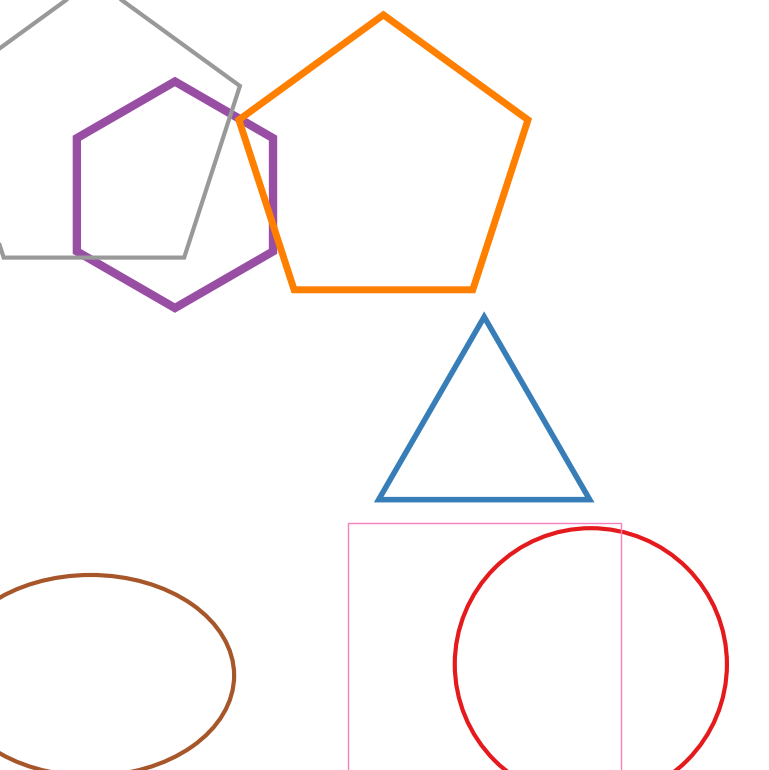[{"shape": "circle", "thickness": 1.5, "radius": 0.88, "center": [0.767, 0.137]}, {"shape": "triangle", "thickness": 2, "radius": 0.79, "center": [0.629, 0.43]}, {"shape": "hexagon", "thickness": 3, "radius": 0.74, "center": [0.227, 0.747]}, {"shape": "pentagon", "thickness": 2.5, "radius": 0.99, "center": [0.498, 0.783]}, {"shape": "oval", "thickness": 1.5, "radius": 0.93, "center": [0.118, 0.123]}, {"shape": "square", "thickness": 0.5, "radius": 0.89, "center": [0.629, 0.143]}, {"shape": "pentagon", "thickness": 1.5, "radius": 1.0, "center": [0.122, 0.827]}]